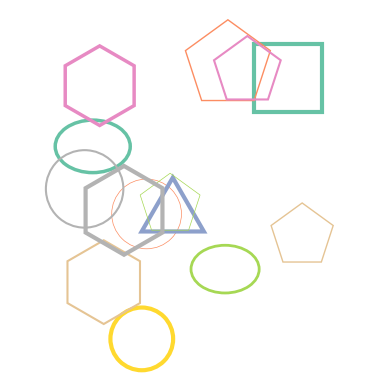[{"shape": "square", "thickness": 3, "radius": 0.44, "center": [0.749, 0.797]}, {"shape": "oval", "thickness": 2.5, "radius": 0.49, "center": [0.241, 0.62]}, {"shape": "pentagon", "thickness": 1, "radius": 0.58, "center": [0.592, 0.833]}, {"shape": "circle", "thickness": 0.5, "radius": 0.45, "center": [0.381, 0.444]}, {"shape": "triangle", "thickness": 3, "radius": 0.47, "center": [0.449, 0.445]}, {"shape": "hexagon", "thickness": 2.5, "radius": 0.52, "center": [0.259, 0.777]}, {"shape": "pentagon", "thickness": 1.5, "radius": 0.46, "center": [0.642, 0.815]}, {"shape": "pentagon", "thickness": 0.5, "radius": 0.41, "center": [0.442, 0.468]}, {"shape": "oval", "thickness": 2, "radius": 0.44, "center": [0.585, 0.301]}, {"shape": "circle", "thickness": 3, "radius": 0.41, "center": [0.368, 0.12]}, {"shape": "hexagon", "thickness": 1.5, "radius": 0.54, "center": [0.269, 0.267]}, {"shape": "pentagon", "thickness": 1, "radius": 0.42, "center": [0.785, 0.388]}, {"shape": "hexagon", "thickness": 3, "radius": 0.58, "center": [0.322, 0.454]}, {"shape": "circle", "thickness": 1.5, "radius": 0.5, "center": [0.22, 0.509]}]